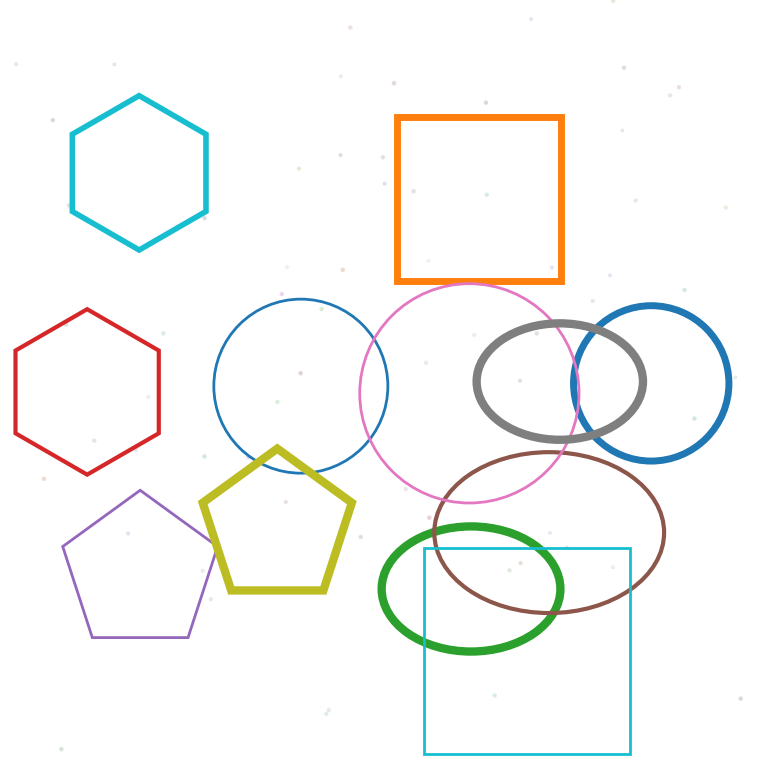[{"shape": "circle", "thickness": 2.5, "radius": 0.5, "center": [0.846, 0.502]}, {"shape": "circle", "thickness": 1, "radius": 0.57, "center": [0.391, 0.498]}, {"shape": "square", "thickness": 2.5, "radius": 0.53, "center": [0.622, 0.742]}, {"shape": "oval", "thickness": 3, "radius": 0.58, "center": [0.612, 0.235]}, {"shape": "hexagon", "thickness": 1.5, "radius": 0.54, "center": [0.113, 0.491]}, {"shape": "pentagon", "thickness": 1, "radius": 0.53, "center": [0.182, 0.258]}, {"shape": "oval", "thickness": 1.5, "radius": 0.75, "center": [0.713, 0.308]}, {"shape": "circle", "thickness": 1, "radius": 0.71, "center": [0.61, 0.489]}, {"shape": "oval", "thickness": 3, "radius": 0.54, "center": [0.727, 0.504]}, {"shape": "pentagon", "thickness": 3, "radius": 0.51, "center": [0.36, 0.316]}, {"shape": "square", "thickness": 1, "radius": 0.67, "center": [0.684, 0.155]}, {"shape": "hexagon", "thickness": 2, "radius": 0.5, "center": [0.181, 0.776]}]